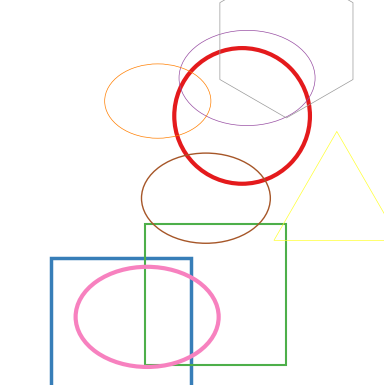[{"shape": "circle", "thickness": 3, "radius": 0.88, "center": [0.629, 0.699]}, {"shape": "square", "thickness": 2.5, "radius": 0.91, "center": [0.314, 0.147]}, {"shape": "square", "thickness": 1.5, "radius": 0.91, "center": [0.56, 0.235]}, {"shape": "oval", "thickness": 0.5, "radius": 0.88, "center": [0.642, 0.797]}, {"shape": "oval", "thickness": 0.5, "radius": 0.69, "center": [0.41, 0.738]}, {"shape": "triangle", "thickness": 0.5, "radius": 0.94, "center": [0.875, 0.47]}, {"shape": "oval", "thickness": 1, "radius": 0.84, "center": [0.535, 0.485]}, {"shape": "oval", "thickness": 3, "radius": 0.93, "center": [0.382, 0.177]}, {"shape": "hexagon", "thickness": 0.5, "radius": 1.0, "center": [0.744, 0.893]}]